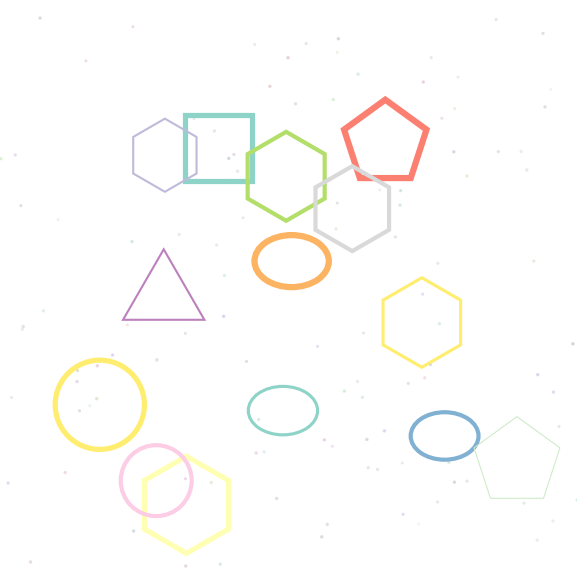[{"shape": "oval", "thickness": 1.5, "radius": 0.3, "center": [0.49, 0.288]}, {"shape": "square", "thickness": 2.5, "radius": 0.29, "center": [0.379, 0.743]}, {"shape": "hexagon", "thickness": 2.5, "radius": 0.42, "center": [0.323, 0.125]}, {"shape": "hexagon", "thickness": 1, "radius": 0.32, "center": [0.285, 0.73]}, {"shape": "pentagon", "thickness": 3, "radius": 0.38, "center": [0.667, 0.751]}, {"shape": "oval", "thickness": 2, "radius": 0.29, "center": [0.77, 0.244]}, {"shape": "oval", "thickness": 3, "radius": 0.32, "center": [0.505, 0.547]}, {"shape": "hexagon", "thickness": 2, "radius": 0.38, "center": [0.496, 0.694]}, {"shape": "circle", "thickness": 2, "radius": 0.31, "center": [0.27, 0.167]}, {"shape": "hexagon", "thickness": 2, "radius": 0.37, "center": [0.61, 0.638]}, {"shape": "triangle", "thickness": 1, "radius": 0.41, "center": [0.283, 0.486]}, {"shape": "pentagon", "thickness": 0.5, "radius": 0.39, "center": [0.895, 0.2]}, {"shape": "hexagon", "thickness": 1.5, "radius": 0.39, "center": [0.73, 0.441]}, {"shape": "circle", "thickness": 2.5, "radius": 0.39, "center": [0.173, 0.298]}]